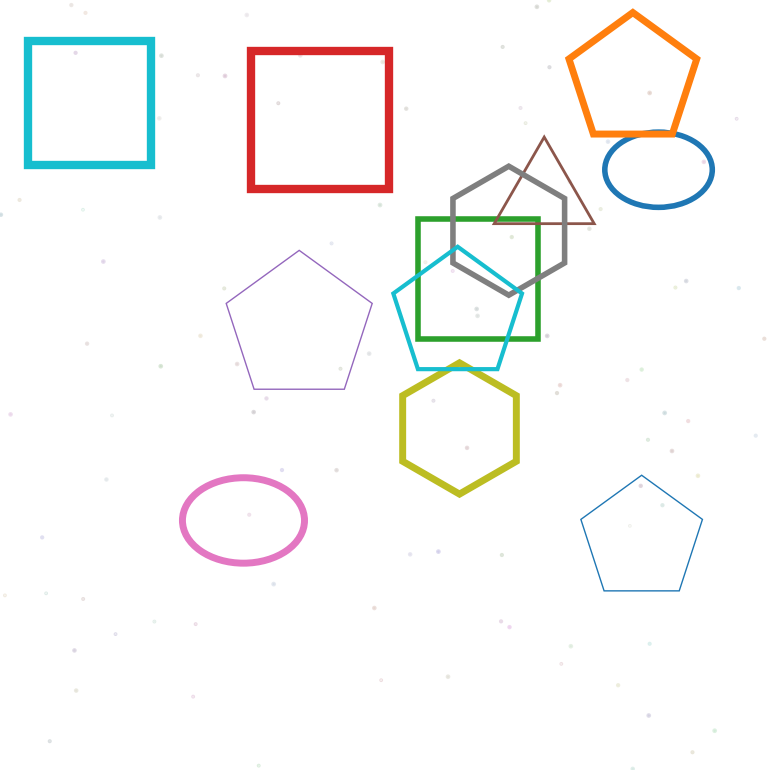[{"shape": "oval", "thickness": 2, "radius": 0.35, "center": [0.855, 0.78]}, {"shape": "pentagon", "thickness": 0.5, "radius": 0.42, "center": [0.833, 0.3]}, {"shape": "pentagon", "thickness": 2.5, "radius": 0.44, "center": [0.822, 0.896]}, {"shape": "square", "thickness": 2, "radius": 0.39, "center": [0.621, 0.637]}, {"shape": "square", "thickness": 3, "radius": 0.45, "center": [0.416, 0.844]}, {"shape": "pentagon", "thickness": 0.5, "radius": 0.5, "center": [0.389, 0.575]}, {"shape": "triangle", "thickness": 1, "radius": 0.37, "center": [0.707, 0.747]}, {"shape": "oval", "thickness": 2.5, "radius": 0.4, "center": [0.316, 0.324]}, {"shape": "hexagon", "thickness": 2, "radius": 0.42, "center": [0.661, 0.7]}, {"shape": "hexagon", "thickness": 2.5, "radius": 0.43, "center": [0.597, 0.444]}, {"shape": "square", "thickness": 3, "radius": 0.4, "center": [0.116, 0.866]}, {"shape": "pentagon", "thickness": 1.5, "radius": 0.44, "center": [0.594, 0.592]}]